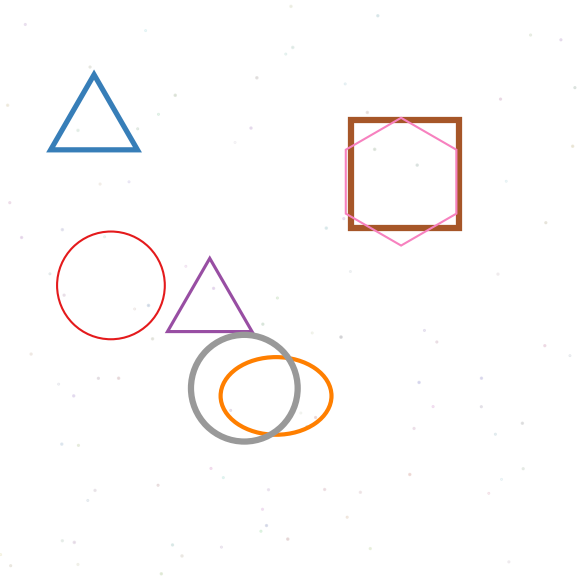[{"shape": "circle", "thickness": 1, "radius": 0.47, "center": [0.192, 0.505]}, {"shape": "triangle", "thickness": 2.5, "radius": 0.43, "center": [0.163, 0.783]}, {"shape": "triangle", "thickness": 1.5, "radius": 0.42, "center": [0.363, 0.467]}, {"shape": "oval", "thickness": 2, "radius": 0.48, "center": [0.478, 0.314]}, {"shape": "square", "thickness": 3, "radius": 0.47, "center": [0.702, 0.698]}, {"shape": "hexagon", "thickness": 1, "radius": 0.55, "center": [0.695, 0.685]}, {"shape": "circle", "thickness": 3, "radius": 0.46, "center": [0.423, 0.327]}]